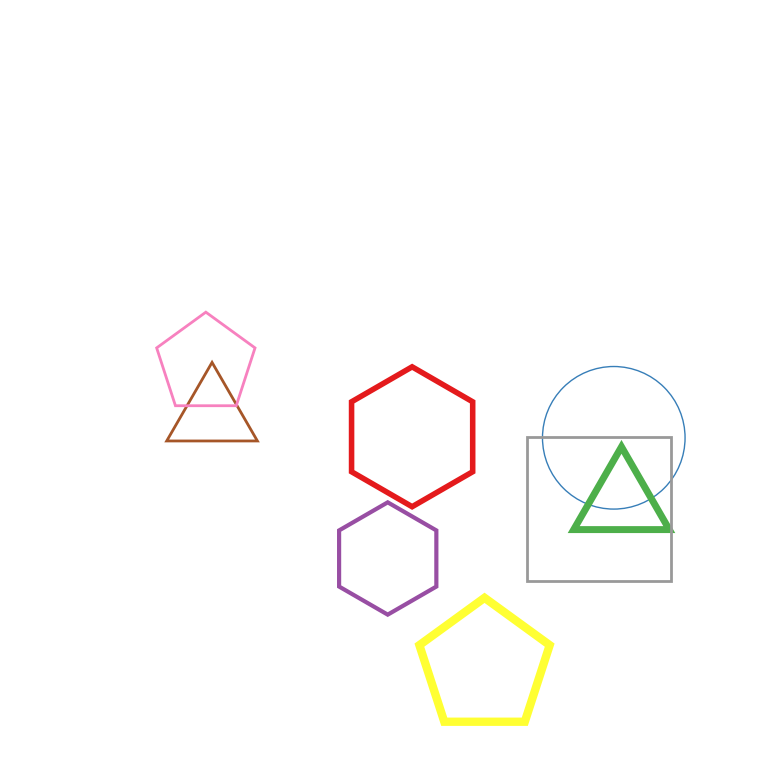[{"shape": "hexagon", "thickness": 2, "radius": 0.45, "center": [0.535, 0.433]}, {"shape": "circle", "thickness": 0.5, "radius": 0.46, "center": [0.797, 0.431]}, {"shape": "triangle", "thickness": 2.5, "radius": 0.36, "center": [0.807, 0.348]}, {"shape": "hexagon", "thickness": 1.5, "radius": 0.36, "center": [0.504, 0.275]}, {"shape": "pentagon", "thickness": 3, "radius": 0.44, "center": [0.629, 0.135]}, {"shape": "triangle", "thickness": 1, "radius": 0.34, "center": [0.275, 0.461]}, {"shape": "pentagon", "thickness": 1, "radius": 0.34, "center": [0.267, 0.527]}, {"shape": "square", "thickness": 1, "radius": 0.47, "center": [0.779, 0.338]}]